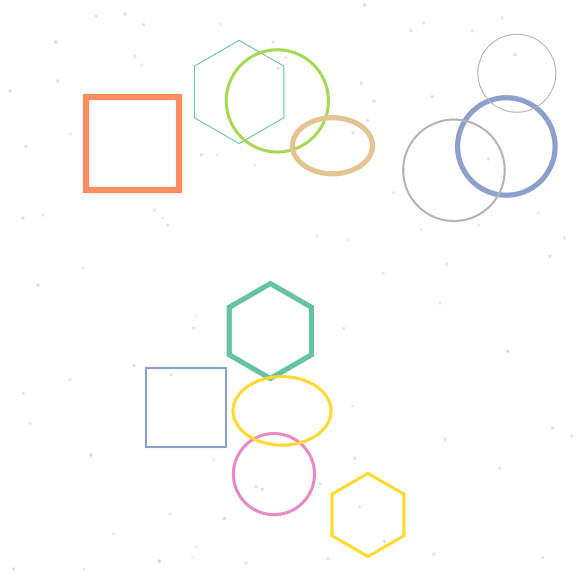[{"shape": "hexagon", "thickness": 2.5, "radius": 0.41, "center": [0.468, 0.426]}, {"shape": "hexagon", "thickness": 0.5, "radius": 0.45, "center": [0.414, 0.84]}, {"shape": "square", "thickness": 3, "radius": 0.4, "center": [0.229, 0.751]}, {"shape": "square", "thickness": 1, "radius": 0.35, "center": [0.322, 0.293]}, {"shape": "circle", "thickness": 2.5, "radius": 0.42, "center": [0.877, 0.746]}, {"shape": "circle", "thickness": 1.5, "radius": 0.35, "center": [0.474, 0.178]}, {"shape": "circle", "thickness": 1.5, "radius": 0.44, "center": [0.48, 0.824]}, {"shape": "hexagon", "thickness": 1.5, "radius": 0.36, "center": [0.637, 0.107]}, {"shape": "oval", "thickness": 1.5, "radius": 0.42, "center": [0.488, 0.288]}, {"shape": "oval", "thickness": 2.5, "radius": 0.35, "center": [0.576, 0.747]}, {"shape": "circle", "thickness": 0.5, "radius": 0.34, "center": [0.895, 0.872]}, {"shape": "circle", "thickness": 1, "radius": 0.44, "center": [0.786, 0.704]}]